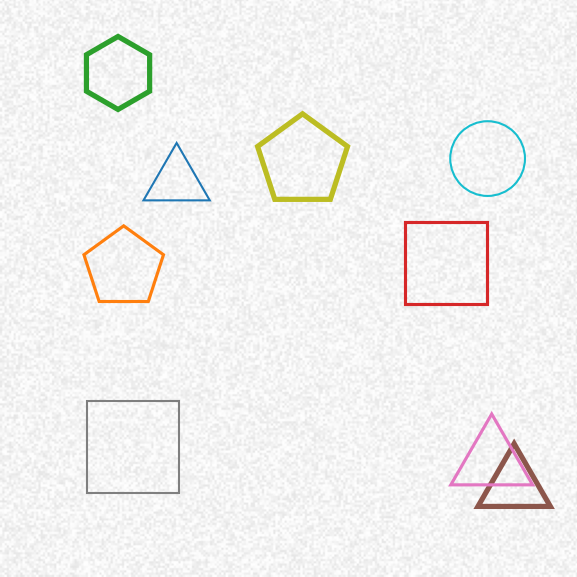[{"shape": "triangle", "thickness": 1, "radius": 0.33, "center": [0.306, 0.685]}, {"shape": "pentagon", "thickness": 1.5, "radius": 0.36, "center": [0.214, 0.536]}, {"shape": "hexagon", "thickness": 2.5, "radius": 0.32, "center": [0.204, 0.873]}, {"shape": "square", "thickness": 1.5, "radius": 0.35, "center": [0.772, 0.543]}, {"shape": "triangle", "thickness": 2.5, "radius": 0.36, "center": [0.89, 0.158]}, {"shape": "triangle", "thickness": 1.5, "radius": 0.41, "center": [0.851, 0.2]}, {"shape": "square", "thickness": 1, "radius": 0.4, "center": [0.231, 0.225]}, {"shape": "pentagon", "thickness": 2.5, "radius": 0.41, "center": [0.524, 0.72]}, {"shape": "circle", "thickness": 1, "radius": 0.32, "center": [0.844, 0.725]}]